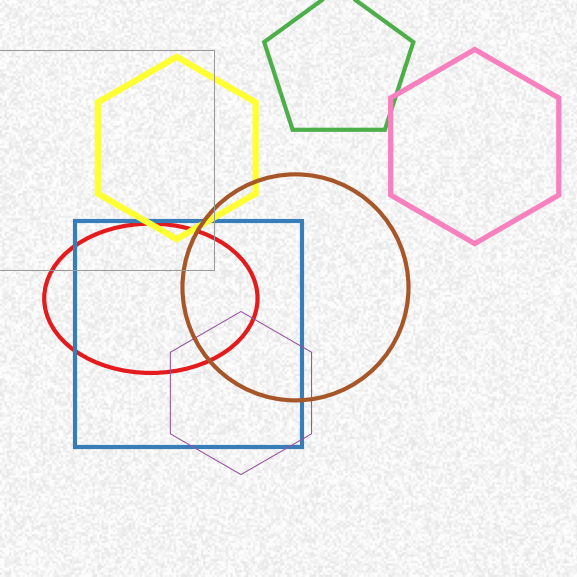[{"shape": "oval", "thickness": 2, "radius": 0.92, "center": [0.261, 0.483]}, {"shape": "square", "thickness": 2, "radius": 0.98, "center": [0.326, 0.421]}, {"shape": "pentagon", "thickness": 2, "radius": 0.68, "center": [0.587, 0.884]}, {"shape": "hexagon", "thickness": 0.5, "radius": 0.71, "center": [0.417, 0.319]}, {"shape": "hexagon", "thickness": 3, "radius": 0.79, "center": [0.306, 0.743]}, {"shape": "circle", "thickness": 2, "radius": 0.98, "center": [0.512, 0.502]}, {"shape": "hexagon", "thickness": 2.5, "radius": 0.84, "center": [0.822, 0.745]}, {"shape": "square", "thickness": 0.5, "radius": 0.95, "center": [0.179, 0.722]}]